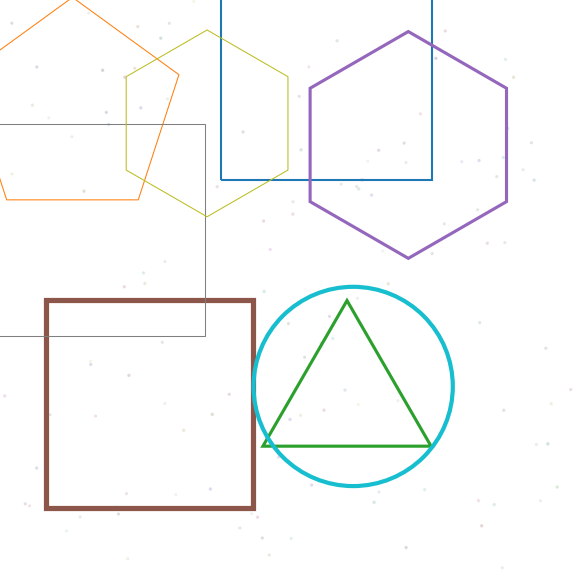[{"shape": "square", "thickness": 1, "radius": 0.92, "center": [0.566, 0.871]}, {"shape": "pentagon", "thickness": 0.5, "radius": 0.97, "center": [0.125, 0.81]}, {"shape": "triangle", "thickness": 1.5, "radius": 0.84, "center": [0.601, 0.311]}, {"shape": "hexagon", "thickness": 1.5, "radius": 0.98, "center": [0.707, 0.748]}, {"shape": "square", "thickness": 2.5, "radius": 0.9, "center": [0.26, 0.3]}, {"shape": "square", "thickness": 0.5, "radius": 0.92, "center": [0.172, 0.601]}, {"shape": "hexagon", "thickness": 0.5, "radius": 0.81, "center": [0.359, 0.786]}, {"shape": "circle", "thickness": 2, "radius": 0.86, "center": [0.612, 0.33]}]